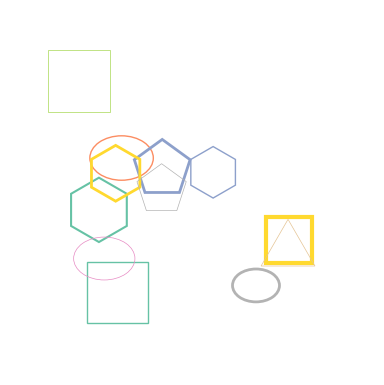[{"shape": "hexagon", "thickness": 1.5, "radius": 0.42, "center": [0.257, 0.455]}, {"shape": "square", "thickness": 1, "radius": 0.39, "center": [0.306, 0.24]}, {"shape": "oval", "thickness": 1, "radius": 0.41, "center": [0.316, 0.59]}, {"shape": "pentagon", "thickness": 2, "radius": 0.38, "center": [0.421, 0.562]}, {"shape": "hexagon", "thickness": 1, "radius": 0.33, "center": [0.554, 0.552]}, {"shape": "oval", "thickness": 0.5, "radius": 0.4, "center": [0.271, 0.329]}, {"shape": "square", "thickness": 0.5, "radius": 0.4, "center": [0.206, 0.789]}, {"shape": "hexagon", "thickness": 2, "radius": 0.36, "center": [0.3, 0.55]}, {"shape": "square", "thickness": 3, "radius": 0.3, "center": [0.751, 0.377]}, {"shape": "triangle", "thickness": 0.5, "radius": 0.4, "center": [0.748, 0.349]}, {"shape": "pentagon", "thickness": 0.5, "radius": 0.34, "center": [0.42, 0.507]}, {"shape": "oval", "thickness": 2, "radius": 0.3, "center": [0.665, 0.259]}]